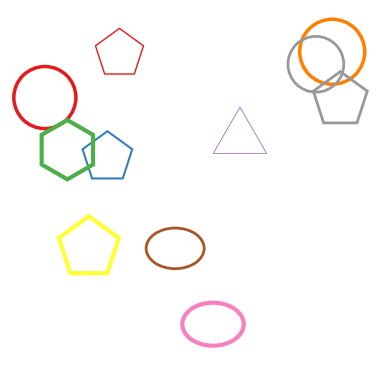[{"shape": "circle", "thickness": 2.5, "radius": 0.4, "center": [0.117, 0.747]}, {"shape": "pentagon", "thickness": 1, "radius": 0.33, "center": [0.31, 0.861]}, {"shape": "pentagon", "thickness": 1.5, "radius": 0.34, "center": [0.279, 0.591]}, {"shape": "hexagon", "thickness": 3, "radius": 0.39, "center": [0.175, 0.611]}, {"shape": "triangle", "thickness": 0.5, "radius": 0.4, "center": [0.623, 0.642]}, {"shape": "circle", "thickness": 2.5, "radius": 0.42, "center": [0.863, 0.866]}, {"shape": "pentagon", "thickness": 3, "radius": 0.41, "center": [0.231, 0.357]}, {"shape": "oval", "thickness": 2, "radius": 0.38, "center": [0.455, 0.355]}, {"shape": "oval", "thickness": 3, "radius": 0.4, "center": [0.553, 0.158]}, {"shape": "circle", "thickness": 2, "radius": 0.36, "center": [0.82, 0.833]}, {"shape": "pentagon", "thickness": 2, "radius": 0.37, "center": [0.884, 0.74]}]